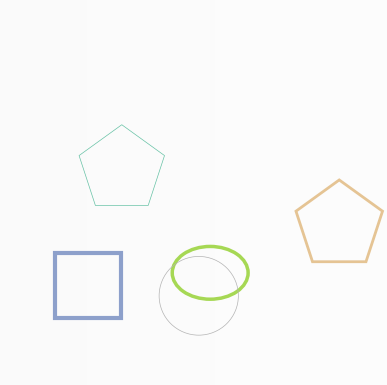[{"shape": "pentagon", "thickness": 0.5, "radius": 0.58, "center": [0.314, 0.56]}, {"shape": "square", "thickness": 3, "radius": 0.43, "center": [0.228, 0.259]}, {"shape": "oval", "thickness": 2.5, "radius": 0.49, "center": [0.542, 0.291]}, {"shape": "pentagon", "thickness": 2, "radius": 0.59, "center": [0.875, 0.415]}, {"shape": "circle", "thickness": 0.5, "radius": 0.51, "center": [0.513, 0.232]}]